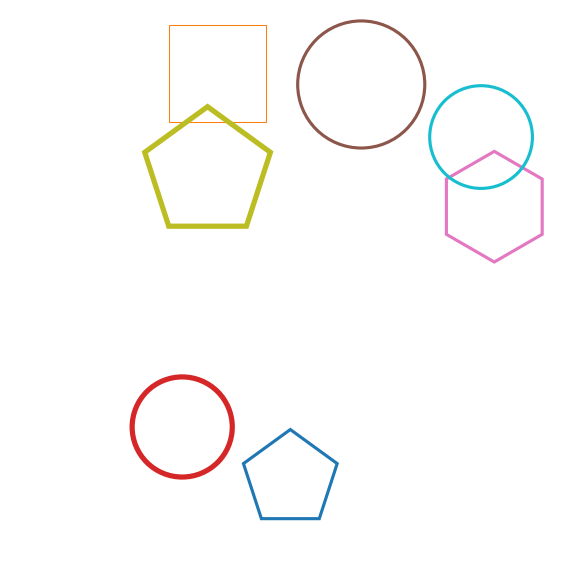[{"shape": "pentagon", "thickness": 1.5, "radius": 0.43, "center": [0.503, 0.17]}, {"shape": "square", "thickness": 0.5, "radius": 0.42, "center": [0.377, 0.871]}, {"shape": "circle", "thickness": 2.5, "radius": 0.43, "center": [0.316, 0.26]}, {"shape": "circle", "thickness": 1.5, "radius": 0.55, "center": [0.626, 0.853]}, {"shape": "hexagon", "thickness": 1.5, "radius": 0.48, "center": [0.856, 0.641]}, {"shape": "pentagon", "thickness": 2.5, "radius": 0.57, "center": [0.359, 0.7]}, {"shape": "circle", "thickness": 1.5, "radius": 0.44, "center": [0.833, 0.762]}]